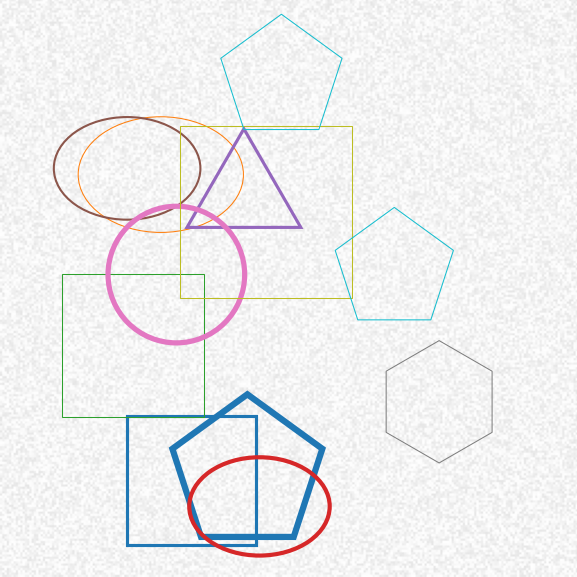[{"shape": "pentagon", "thickness": 3, "radius": 0.68, "center": [0.428, 0.18]}, {"shape": "square", "thickness": 1.5, "radius": 0.56, "center": [0.331, 0.168]}, {"shape": "oval", "thickness": 0.5, "radius": 0.72, "center": [0.278, 0.697]}, {"shape": "square", "thickness": 0.5, "radius": 0.62, "center": [0.231, 0.401]}, {"shape": "oval", "thickness": 2, "radius": 0.61, "center": [0.449, 0.122]}, {"shape": "triangle", "thickness": 1.5, "radius": 0.57, "center": [0.422, 0.662]}, {"shape": "oval", "thickness": 1, "radius": 0.63, "center": [0.22, 0.708]}, {"shape": "circle", "thickness": 2.5, "radius": 0.59, "center": [0.305, 0.524]}, {"shape": "hexagon", "thickness": 0.5, "radius": 0.53, "center": [0.76, 0.303]}, {"shape": "square", "thickness": 0.5, "radius": 0.75, "center": [0.461, 0.632]}, {"shape": "pentagon", "thickness": 0.5, "radius": 0.55, "center": [0.487, 0.864]}, {"shape": "pentagon", "thickness": 0.5, "radius": 0.54, "center": [0.683, 0.532]}]